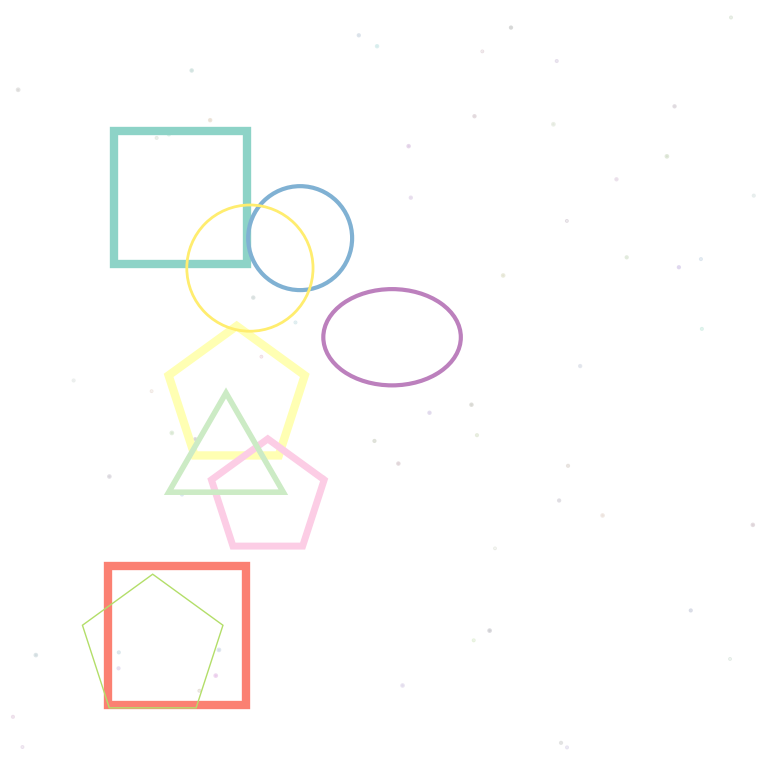[{"shape": "square", "thickness": 3, "radius": 0.43, "center": [0.234, 0.743]}, {"shape": "pentagon", "thickness": 3, "radius": 0.46, "center": [0.307, 0.484]}, {"shape": "square", "thickness": 3, "radius": 0.45, "center": [0.23, 0.174]}, {"shape": "circle", "thickness": 1.5, "radius": 0.34, "center": [0.39, 0.691]}, {"shape": "pentagon", "thickness": 0.5, "radius": 0.48, "center": [0.198, 0.158]}, {"shape": "pentagon", "thickness": 2.5, "radius": 0.38, "center": [0.348, 0.353]}, {"shape": "oval", "thickness": 1.5, "radius": 0.45, "center": [0.509, 0.562]}, {"shape": "triangle", "thickness": 2, "radius": 0.43, "center": [0.294, 0.404]}, {"shape": "circle", "thickness": 1, "radius": 0.41, "center": [0.325, 0.652]}]